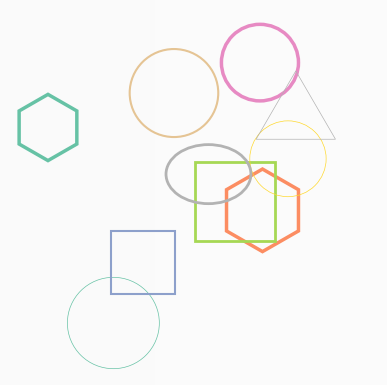[{"shape": "hexagon", "thickness": 2.5, "radius": 0.43, "center": [0.124, 0.669]}, {"shape": "circle", "thickness": 0.5, "radius": 0.59, "center": [0.293, 0.161]}, {"shape": "hexagon", "thickness": 2.5, "radius": 0.54, "center": [0.677, 0.454]}, {"shape": "square", "thickness": 1.5, "radius": 0.41, "center": [0.369, 0.318]}, {"shape": "circle", "thickness": 2.5, "radius": 0.5, "center": [0.671, 0.837]}, {"shape": "square", "thickness": 2, "radius": 0.52, "center": [0.607, 0.477]}, {"shape": "circle", "thickness": 0.5, "radius": 0.49, "center": [0.743, 0.588]}, {"shape": "circle", "thickness": 1.5, "radius": 0.57, "center": [0.449, 0.758]}, {"shape": "oval", "thickness": 2, "radius": 0.55, "center": [0.538, 0.548]}, {"shape": "triangle", "thickness": 0.5, "radius": 0.59, "center": [0.763, 0.697]}]